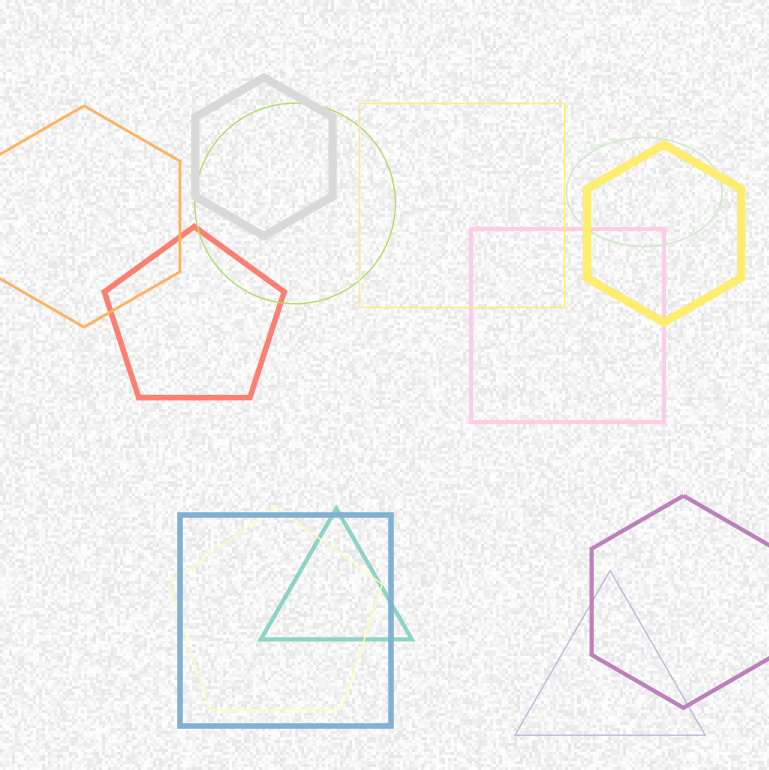[{"shape": "triangle", "thickness": 1.5, "radius": 0.57, "center": [0.437, 0.226]}, {"shape": "pentagon", "thickness": 0.5, "radius": 0.73, "center": [0.358, 0.196]}, {"shape": "triangle", "thickness": 0.5, "radius": 0.71, "center": [0.792, 0.116]}, {"shape": "pentagon", "thickness": 2, "radius": 0.61, "center": [0.252, 0.583]}, {"shape": "square", "thickness": 2, "radius": 0.68, "center": [0.371, 0.194]}, {"shape": "hexagon", "thickness": 1, "radius": 0.72, "center": [0.109, 0.719]}, {"shape": "circle", "thickness": 0.5, "radius": 0.65, "center": [0.383, 0.736]}, {"shape": "square", "thickness": 1.5, "radius": 0.63, "center": [0.737, 0.577]}, {"shape": "hexagon", "thickness": 3, "radius": 0.51, "center": [0.343, 0.796]}, {"shape": "hexagon", "thickness": 1.5, "radius": 0.69, "center": [0.888, 0.218]}, {"shape": "oval", "thickness": 0.5, "radius": 0.51, "center": [0.837, 0.751]}, {"shape": "square", "thickness": 0.5, "radius": 0.66, "center": [0.599, 0.734]}, {"shape": "hexagon", "thickness": 3, "radius": 0.58, "center": [0.862, 0.697]}]